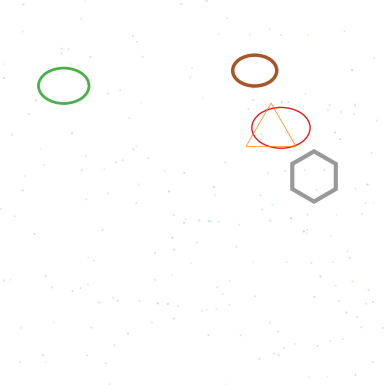[{"shape": "oval", "thickness": 1, "radius": 0.38, "center": [0.73, 0.668]}, {"shape": "oval", "thickness": 2, "radius": 0.33, "center": [0.166, 0.777]}, {"shape": "triangle", "thickness": 0.5, "radius": 0.37, "center": [0.704, 0.657]}, {"shape": "oval", "thickness": 2.5, "radius": 0.29, "center": [0.662, 0.817]}, {"shape": "hexagon", "thickness": 3, "radius": 0.33, "center": [0.816, 0.542]}]